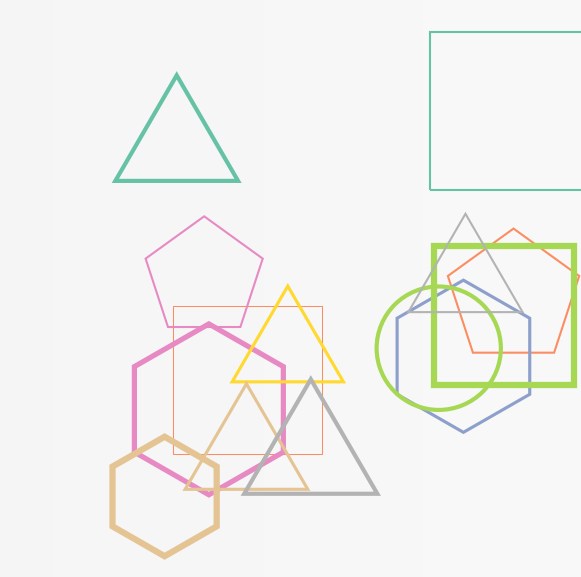[{"shape": "triangle", "thickness": 2, "radius": 0.61, "center": [0.304, 0.747]}, {"shape": "square", "thickness": 1, "radius": 0.68, "center": [0.877, 0.806]}, {"shape": "square", "thickness": 0.5, "radius": 0.64, "center": [0.426, 0.341]}, {"shape": "pentagon", "thickness": 1, "radius": 0.59, "center": [0.883, 0.485]}, {"shape": "hexagon", "thickness": 1.5, "radius": 0.66, "center": [0.797, 0.382]}, {"shape": "hexagon", "thickness": 2.5, "radius": 0.74, "center": [0.359, 0.29]}, {"shape": "pentagon", "thickness": 1, "radius": 0.53, "center": [0.351, 0.519]}, {"shape": "square", "thickness": 3, "radius": 0.6, "center": [0.867, 0.452]}, {"shape": "circle", "thickness": 2, "radius": 0.53, "center": [0.755, 0.396]}, {"shape": "triangle", "thickness": 1.5, "radius": 0.55, "center": [0.495, 0.393]}, {"shape": "triangle", "thickness": 1.5, "radius": 0.61, "center": [0.424, 0.213]}, {"shape": "hexagon", "thickness": 3, "radius": 0.52, "center": [0.283, 0.139]}, {"shape": "triangle", "thickness": 2, "radius": 0.66, "center": [0.535, 0.21]}, {"shape": "triangle", "thickness": 1, "radius": 0.57, "center": [0.801, 0.515]}]